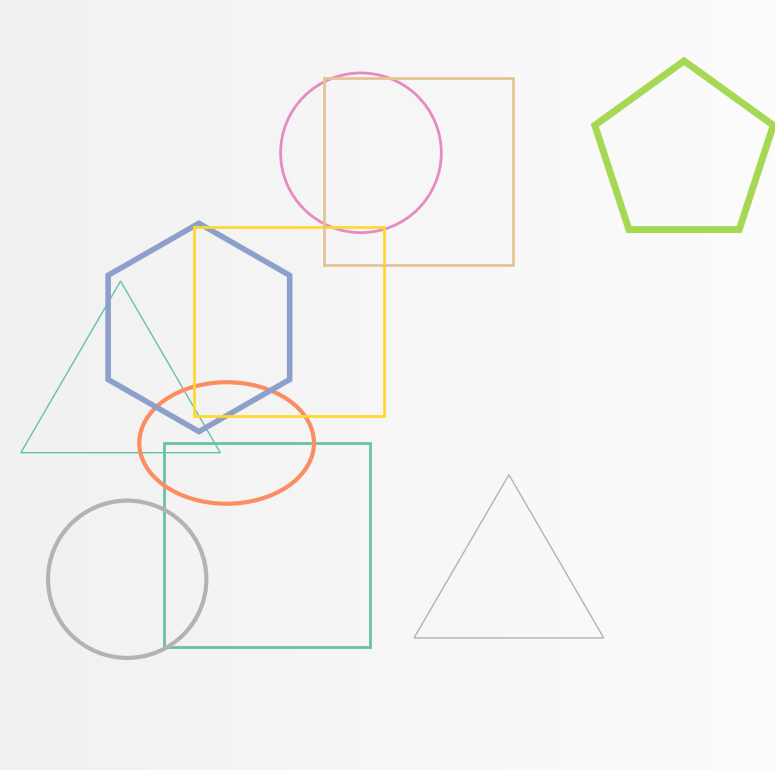[{"shape": "triangle", "thickness": 0.5, "radius": 0.74, "center": [0.156, 0.486]}, {"shape": "square", "thickness": 1, "radius": 0.66, "center": [0.345, 0.292]}, {"shape": "oval", "thickness": 1.5, "radius": 0.56, "center": [0.292, 0.425]}, {"shape": "hexagon", "thickness": 2, "radius": 0.68, "center": [0.257, 0.575]}, {"shape": "circle", "thickness": 1, "radius": 0.52, "center": [0.466, 0.802]}, {"shape": "pentagon", "thickness": 2.5, "radius": 0.61, "center": [0.883, 0.8]}, {"shape": "square", "thickness": 1, "radius": 0.61, "center": [0.373, 0.583]}, {"shape": "square", "thickness": 1, "radius": 0.61, "center": [0.54, 0.777]}, {"shape": "triangle", "thickness": 0.5, "radius": 0.71, "center": [0.657, 0.242]}, {"shape": "circle", "thickness": 1.5, "radius": 0.51, "center": [0.164, 0.248]}]